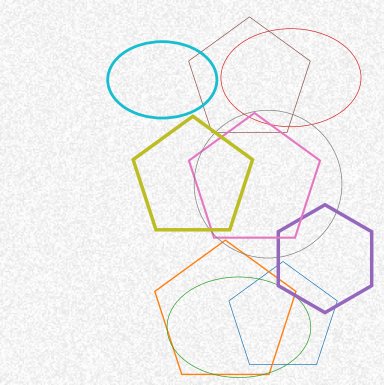[{"shape": "pentagon", "thickness": 0.5, "radius": 0.74, "center": [0.735, 0.173]}, {"shape": "pentagon", "thickness": 1, "radius": 0.96, "center": [0.585, 0.183]}, {"shape": "oval", "thickness": 0.5, "radius": 0.93, "center": [0.62, 0.15]}, {"shape": "oval", "thickness": 0.5, "radius": 0.91, "center": [0.756, 0.798]}, {"shape": "hexagon", "thickness": 2.5, "radius": 0.7, "center": [0.844, 0.328]}, {"shape": "pentagon", "thickness": 0.5, "radius": 0.83, "center": [0.648, 0.79]}, {"shape": "pentagon", "thickness": 1.5, "radius": 0.9, "center": [0.661, 0.528]}, {"shape": "circle", "thickness": 0.5, "radius": 0.96, "center": [0.696, 0.522]}, {"shape": "pentagon", "thickness": 2.5, "radius": 0.82, "center": [0.501, 0.535]}, {"shape": "oval", "thickness": 2, "radius": 0.71, "center": [0.422, 0.793]}]